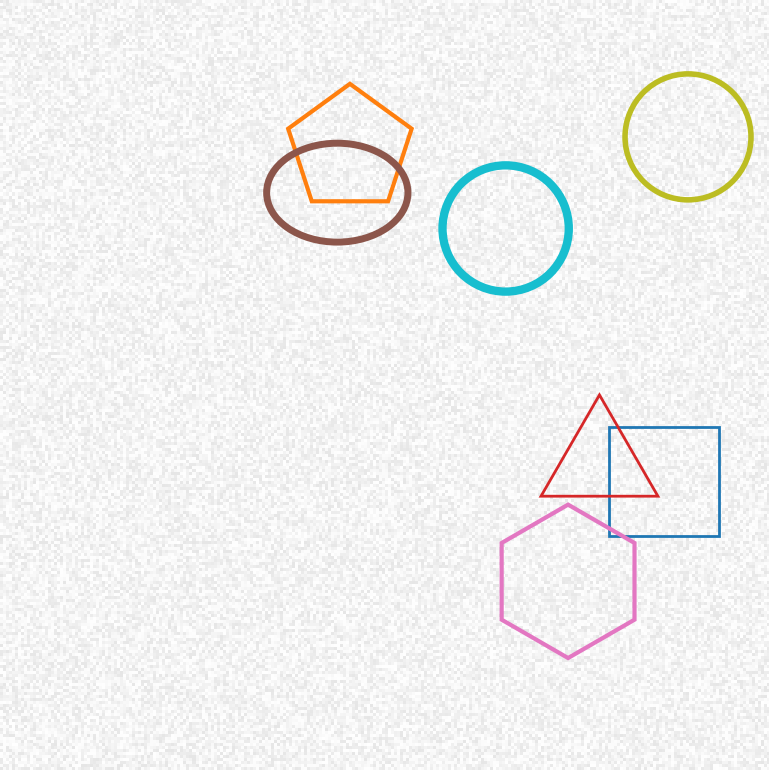[{"shape": "square", "thickness": 1, "radius": 0.35, "center": [0.862, 0.374]}, {"shape": "pentagon", "thickness": 1.5, "radius": 0.42, "center": [0.454, 0.807]}, {"shape": "triangle", "thickness": 1, "radius": 0.44, "center": [0.779, 0.399]}, {"shape": "oval", "thickness": 2.5, "radius": 0.46, "center": [0.438, 0.75]}, {"shape": "hexagon", "thickness": 1.5, "radius": 0.5, "center": [0.738, 0.245]}, {"shape": "circle", "thickness": 2, "radius": 0.41, "center": [0.894, 0.822]}, {"shape": "circle", "thickness": 3, "radius": 0.41, "center": [0.657, 0.703]}]